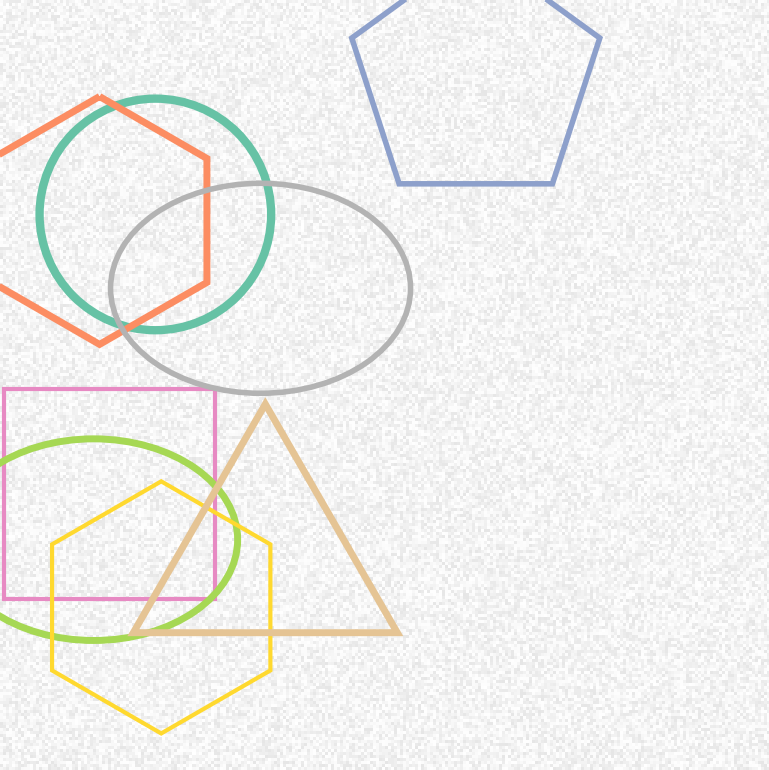[{"shape": "circle", "thickness": 3, "radius": 0.75, "center": [0.202, 0.722]}, {"shape": "hexagon", "thickness": 2.5, "radius": 0.8, "center": [0.129, 0.714]}, {"shape": "pentagon", "thickness": 2, "radius": 0.85, "center": [0.618, 0.898]}, {"shape": "square", "thickness": 1.5, "radius": 0.68, "center": [0.142, 0.359]}, {"shape": "oval", "thickness": 2.5, "radius": 0.94, "center": [0.122, 0.299]}, {"shape": "hexagon", "thickness": 1.5, "radius": 0.82, "center": [0.209, 0.211]}, {"shape": "triangle", "thickness": 2.5, "radius": 0.99, "center": [0.345, 0.277]}, {"shape": "oval", "thickness": 2, "radius": 0.97, "center": [0.338, 0.626]}]